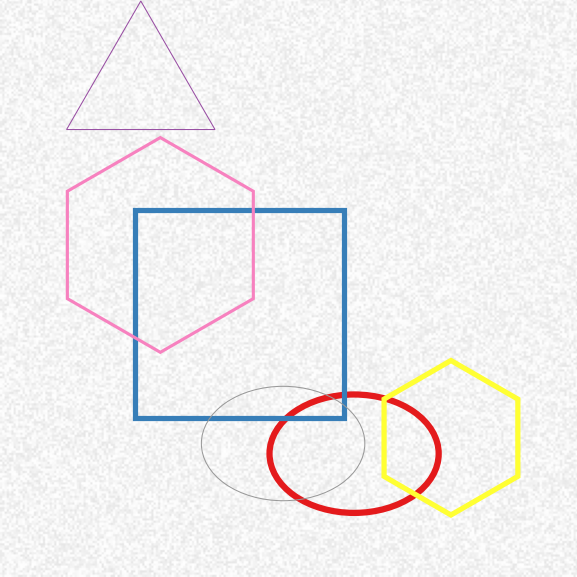[{"shape": "oval", "thickness": 3, "radius": 0.73, "center": [0.613, 0.214]}, {"shape": "square", "thickness": 2.5, "radius": 0.9, "center": [0.415, 0.455]}, {"shape": "triangle", "thickness": 0.5, "radius": 0.74, "center": [0.244, 0.849]}, {"shape": "hexagon", "thickness": 2.5, "radius": 0.67, "center": [0.781, 0.241]}, {"shape": "hexagon", "thickness": 1.5, "radius": 0.93, "center": [0.278, 0.575]}, {"shape": "oval", "thickness": 0.5, "radius": 0.71, "center": [0.49, 0.231]}]